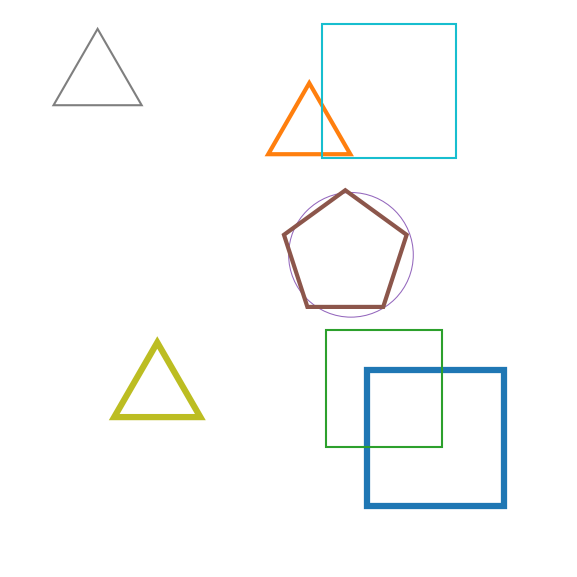[{"shape": "square", "thickness": 3, "radius": 0.59, "center": [0.754, 0.24]}, {"shape": "triangle", "thickness": 2, "radius": 0.41, "center": [0.536, 0.773]}, {"shape": "square", "thickness": 1, "radius": 0.5, "center": [0.665, 0.327]}, {"shape": "circle", "thickness": 0.5, "radius": 0.54, "center": [0.608, 0.558]}, {"shape": "pentagon", "thickness": 2, "radius": 0.56, "center": [0.598, 0.558]}, {"shape": "triangle", "thickness": 1, "radius": 0.44, "center": [0.169, 0.861]}, {"shape": "triangle", "thickness": 3, "radius": 0.43, "center": [0.272, 0.32]}, {"shape": "square", "thickness": 1, "radius": 0.58, "center": [0.674, 0.842]}]